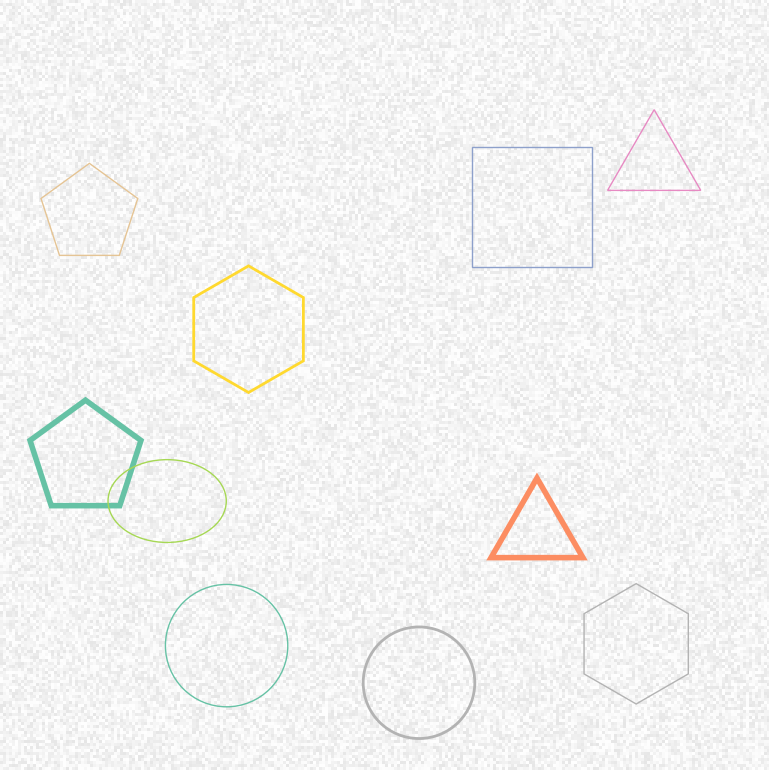[{"shape": "pentagon", "thickness": 2, "radius": 0.38, "center": [0.111, 0.405]}, {"shape": "circle", "thickness": 0.5, "radius": 0.4, "center": [0.294, 0.162]}, {"shape": "triangle", "thickness": 2, "radius": 0.34, "center": [0.697, 0.31]}, {"shape": "square", "thickness": 0.5, "radius": 0.39, "center": [0.691, 0.732]}, {"shape": "triangle", "thickness": 0.5, "radius": 0.35, "center": [0.85, 0.788]}, {"shape": "oval", "thickness": 0.5, "radius": 0.38, "center": [0.217, 0.349]}, {"shape": "hexagon", "thickness": 1, "radius": 0.41, "center": [0.323, 0.572]}, {"shape": "pentagon", "thickness": 0.5, "radius": 0.33, "center": [0.116, 0.722]}, {"shape": "hexagon", "thickness": 0.5, "radius": 0.39, "center": [0.826, 0.164]}, {"shape": "circle", "thickness": 1, "radius": 0.36, "center": [0.544, 0.113]}]